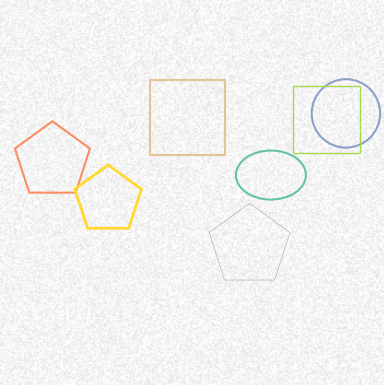[{"shape": "oval", "thickness": 1.5, "radius": 0.45, "center": [0.704, 0.545]}, {"shape": "pentagon", "thickness": 1.5, "radius": 0.51, "center": [0.136, 0.583]}, {"shape": "circle", "thickness": 1.5, "radius": 0.44, "center": [0.898, 0.705]}, {"shape": "square", "thickness": 1, "radius": 0.43, "center": [0.848, 0.689]}, {"shape": "pentagon", "thickness": 2, "radius": 0.45, "center": [0.281, 0.481]}, {"shape": "square", "thickness": 1.5, "radius": 0.48, "center": [0.487, 0.694]}, {"shape": "pentagon", "thickness": 0.5, "radius": 0.55, "center": [0.648, 0.362]}]